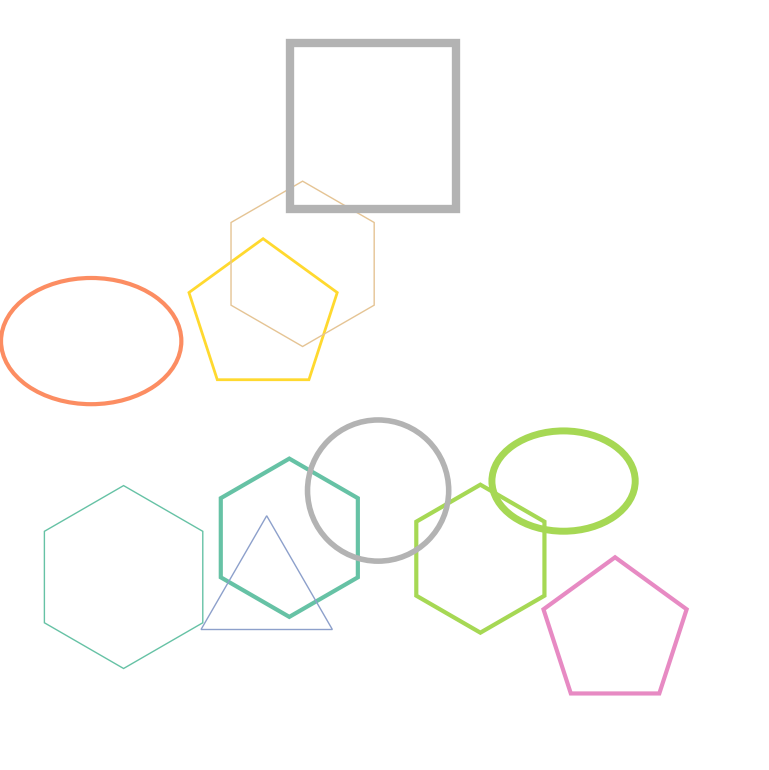[{"shape": "hexagon", "thickness": 1.5, "radius": 0.51, "center": [0.376, 0.302]}, {"shape": "hexagon", "thickness": 0.5, "radius": 0.59, "center": [0.161, 0.251]}, {"shape": "oval", "thickness": 1.5, "radius": 0.59, "center": [0.118, 0.557]}, {"shape": "triangle", "thickness": 0.5, "radius": 0.49, "center": [0.346, 0.232]}, {"shape": "pentagon", "thickness": 1.5, "radius": 0.49, "center": [0.799, 0.178]}, {"shape": "hexagon", "thickness": 1.5, "radius": 0.48, "center": [0.624, 0.274]}, {"shape": "oval", "thickness": 2.5, "radius": 0.47, "center": [0.732, 0.375]}, {"shape": "pentagon", "thickness": 1, "radius": 0.51, "center": [0.342, 0.589]}, {"shape": "hexagon", "thickness": 0.5, "radius": 0.54, "center": [0.393, 0.657]}, {"shape": "square", "thickness": 3, "radius": 0.54, "center": [0.484, 0.836]}, {"shape": "circle", "thickness": 2, "radius": 0.46, "center": [0.491, 0.363]}]